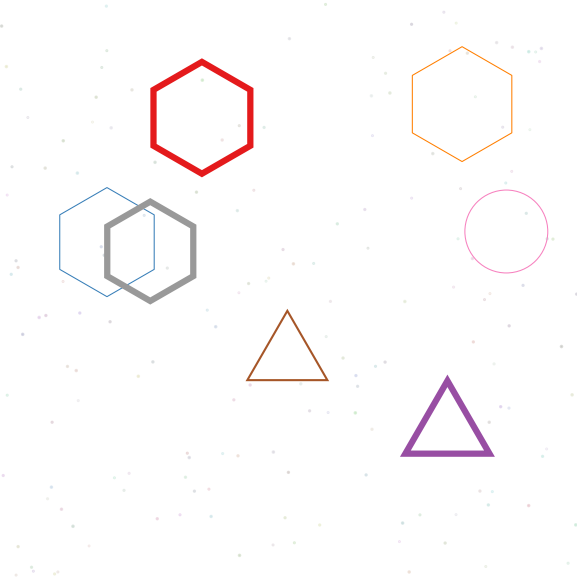[{"shape": "hexagon", "thickness": 3, "radius": 0.48, "center": [0.35, 0.795]}, {"shape": "hexagon", "thickness": 0.5, "radius": 0.47, "center": [0.185, 0.58]}, {"shape": "triangle", "thickness": 3, "radius": 0.42, "center": [0.775, 0.256]}, {"shape": "hexagon", "thickness": 0.5, "radius": 0.5, "center": [0.8, 0.819]}, {"shape": "triangle", "thickness": 1, "radius": 0.4, "center": [0.498, 0.381]}, {"shape": "circle", "thickness": 0.5, "radius": 0.36, "center": [0.877, 0.598]}, {"shape": "hexagon", "thickness": 3, "radius": 0.43, "center": [0.26, 0.564]}]